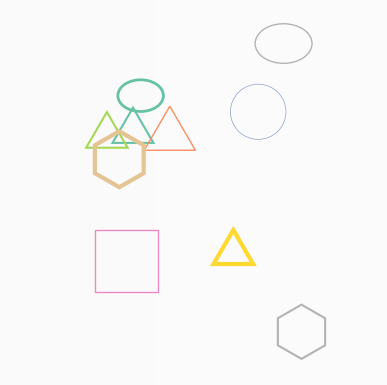[{"shape": "triangle", "thickness": 1.5, "radius": 0.3, "center": [0.343, 0.659]}, {"shape": "oval", "thickness": 2, "radius": 0.29, "center": [0.363, 0.752]}, {"shape": "triangle", "thickness": 1, "radius": 0.38, "center": [0.438, 0.648]}, {"shape": "circle", "thickness": 0.5, "radius": 0.36, "center": [0.666, 0.71]}, {"shape": "square", "thickness": 1, "radius": 0.4, "center": [0.327, 0.321]}, {"shape": "triangle", "thickness": 1.5, "radius": 0.31, "center": [0.276, 0.647]}, {"shape": "triangle", "thickness": 3, "radius": 0.3, "center": [0.602, 0.344]}, {"shape": "hexagon", "thickness": 3, "radius": 0.36, "center": [0.308, 0.586]}, {"shape": "oval", "thickness": 1, "radius": 0.37, "center": [0.732, 0.887]}, {"shape": "hexagon", "thickness": 1.5, "radius": 0.35, "center": [0.778, 0.138]}]